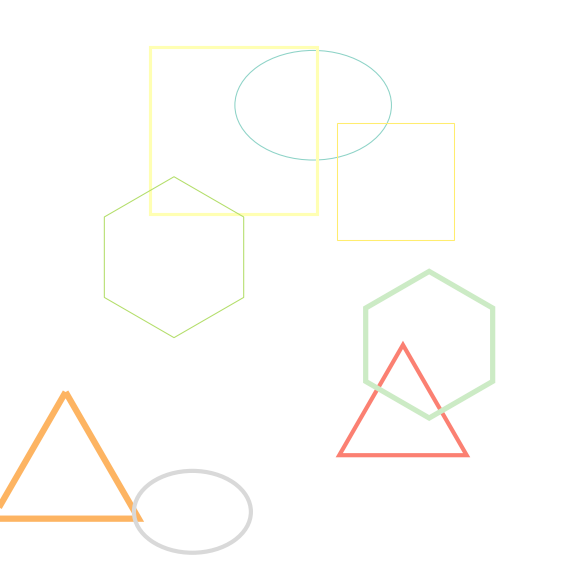[{"shape": "oval", "thickness": 0.5, "radius": 0.68, "center": [0.542, 0.817]}, {"shape": "square", "thickness": 1.5, "radius": 0.72, "center": [0.405, 0.773]}, {"shape": "triangle", "thickness": 2, "radius": 0.64, "center": [0.698, 0.275]}, {"shape": "triangle", "thickness": 3, "radius": 0.73, "center": [0.114, 0.174]}, {"shape": "hexagon", "thickness": 0.5, "radius": 0.7, "center": [0.301, 0.554]}, {"shape": "oval", "thickness": 2, "radius": 0.51, "center": [0.333, 0.113]}, {"shape": "hexagon", "thickness": 2.5, "radius": 0.63, "center": [0.743, 0.402]}, {"shape": "square", "thickness": 0.5, "radius": 0.51, "center": [0.686, 0.685]}]